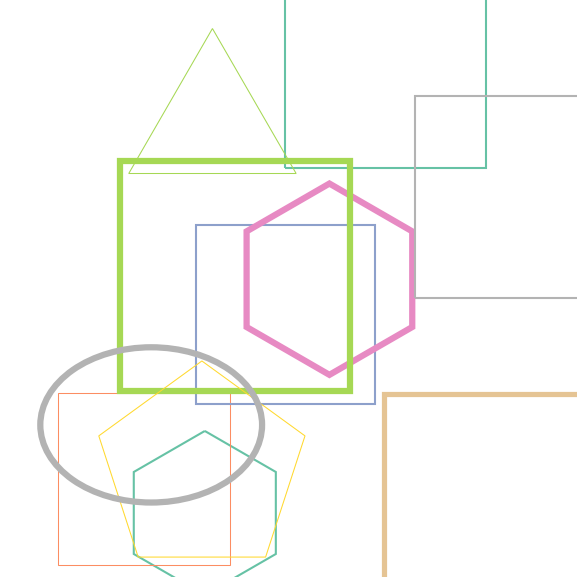[{"shape": "hexagon", "thickness": 1, "radius": 0.71, "center": [0.355, 0.111]}, {"shape": "square", "thickness": 1, "radius": 0.87, "center": [0.668, 0.881]}, {"shape": "square", "thickness": 0.5, "radius": 0.74, "center": [0.25, 0.17]}, {"shape": "square", "thickness": 1, "radius": 0.77, "center": [0.494, 0.454]}, {"shape": "hexagon", "thickness": 3, "radius": 0.83, "center": [0.57, 0.516]}, {"shape": "triangle", "thickness": 0.5, "radius": 0.84, "center": [0.368, 0.782]}, {"shape": "square", "thickness": 3, "radius": 1.0, "center": [0.407, 0.521]}, {"shape": "pentagon", "thickness": 0.5, "radius": 0.94, "center": [0.35, 0.186]}, {"shape": "square", "thickness": 2.5, "radius": 0.97, "center": [0.858, 0.124]}, {"shape": "oval", "thickness": 3, "radius": 0.96, "center": [0.262, 0.263]}, {"shape": "square", "thickness": 1, "radius": 0.88, "center": [0.895, 0.658]}]